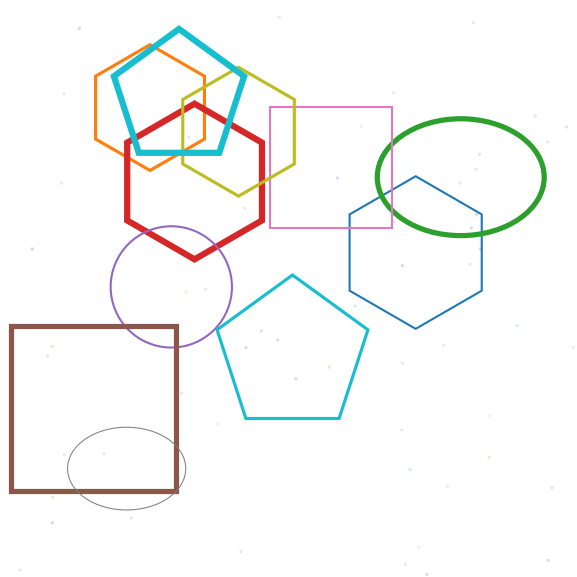[{"shape": "hexagon", "thickness": 1, "radius": 0.66, "center": [0.72, 0.562]}, {"shape": "hexagon", "thickness": 1.5, "radius": 0.54, "center": [0.26, 0.813]}, {"shape": "oval", "thickness": 2.5, "radius": 0.72, "center": [0.798, 0.692]}, {"shape": "hexagon", "thickness": 3, "radius": 0.67, "center": [0.337, 0.685]}, {"shape": "circle", "thickness": 1, "radius": 0.53, "center": [0.297, 0.502]}, {"shape": "square", "thickness": 2.5, "radius": 0.71, "center": [0.161, 0.292]}, {"shape": "square", "thickness": 1, "radius": 0.53, "center": [0.573, 0.709]}, {"shape": "oval", "thickness": 0.5, "radius": 0.51, "center": [0.219, 0.188]}, {"shape": "hexagon", "thickness": 1.5, "radius": 0.56, "center": [0.413, 0.771]}, {"shape": "pentagon", "thickness": 3, "radius": 0.59, "center": [0.31, 0.83]}, {"shape": "pentagon", "thickness": 1.5, "radius": 0.69, "center": [0.506, 0.386]}]